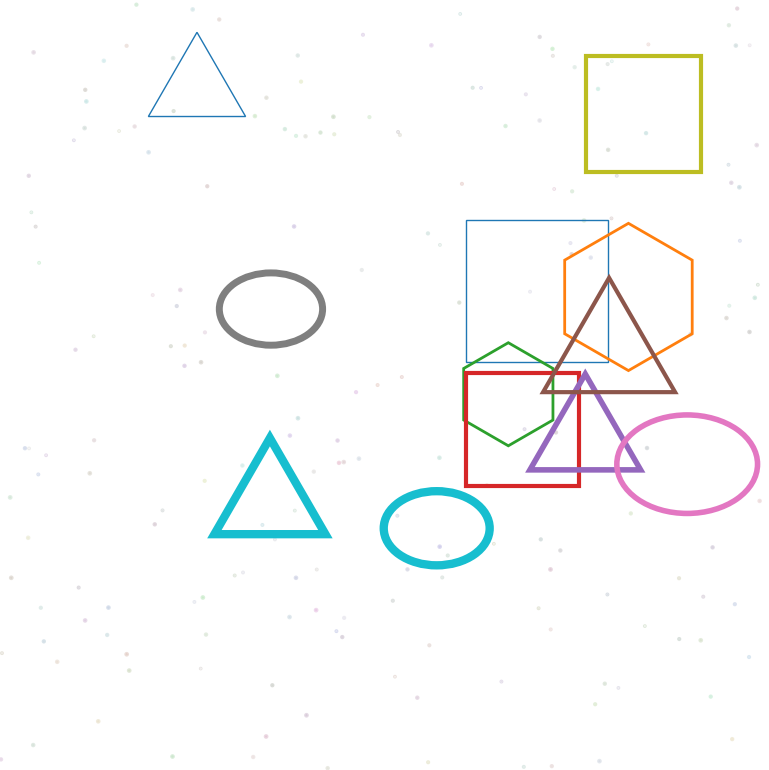[{"shape": "triangle", "thickness": 0.5, "radius": 0.36, "center": [0.256, 0.885]}, {"shape": "square", "thickness": 0.5, "radius": 0.46, "center": [0.697, 0.622]}, {"shape": "hexagon", "thickness": 1, "radius": 0.48, "center": [0.816, 0.614]}, {"shape": "hexagon", "thickness": 1, "radius": 0.33, "center": [0.66, 0.488]}, {"shape": "square", "thickness": 1.5, "radius": 0.37, "center": [0.679, 0.442]}, {"shape": "triangle", "thickness": 2, "radius": 0.41, "center": [0.76, 0.431]}, {"shape": "triangle", "thickness": 1.5, "radius": 0.49, "center": [0.791, 0.54]}, {"shape": "oval", "thickness": 2, "radius": 0.46, "center": [0.892, 0.397]}, {"shape": "oval", "thickness": 2.5, "radius": 0.34, "center": [0.352, 0.599]}, {"shape": "square", "thickness": 1.5, "radius": 0.38, "center": [0.836, 0.852]}, {"shape": "triangle", "thickness": 3, "radius": 0.42, "center": [0.351, 0.348]}, {"shape": "oval", "thickness": 3, "radius": 0.34, "center": [0.567, 0.314]}]